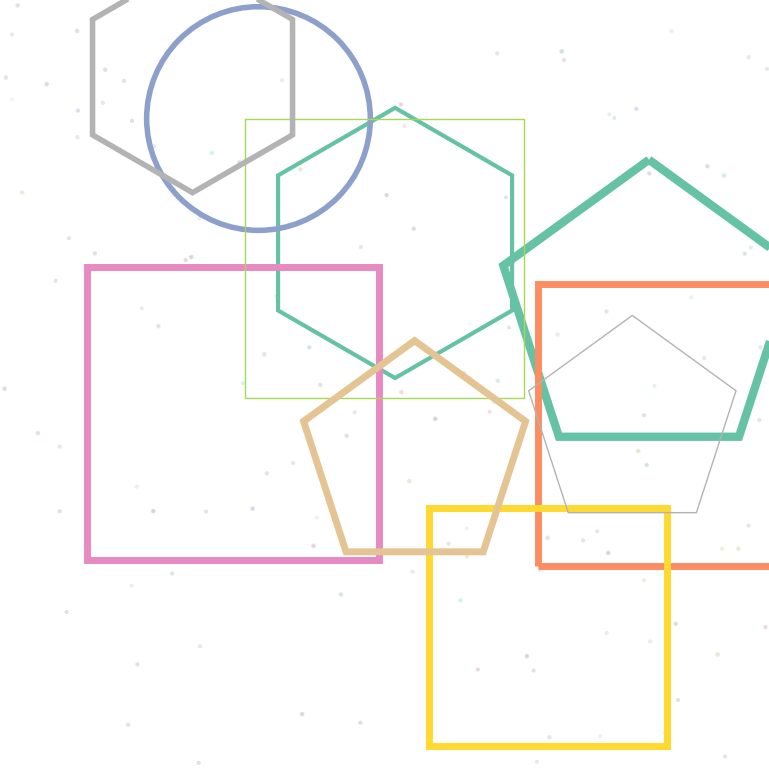[{"shape": "hexagon", "thickness": 1.5, "radius": 0.88, "center": [0.513, 0.685]}, {"shape": "pentagon", "thickness": 3, "radius": 0.99, "center": [0.843, 0.594]}, {"shape": "square", "thickness": 2.5, "radius": 0.92, "center": [0.882, 0.448]}, {"shape": "circle", "thickness": 2, "radius": 0.73, "center": [0.336, 0.846]}, {"shape": "square", "thickness": 2.5, "radius": 0.95, "center": [0.302, 0.463]}, {"shape": "square", "thickness": 0.5, "radius": 0.91, "center": [0.499, 0.664]}, {"shape": "square", "thickness": 2.5, "radius": 0.77, "center": [0.712, 0.186]}, {"shape": "pentagon", "thickness": 2.5, "radius": 0.76, "center": [0.538, 0.406]}, {"shape": "hexagon", "thickness": 2, "radius": 0.75, "center": [0.25, 0.9]}, {"shape": "pentagon", "thickness": 0.5, "radius": 0.71, "center": [0.821, 0.449]}]